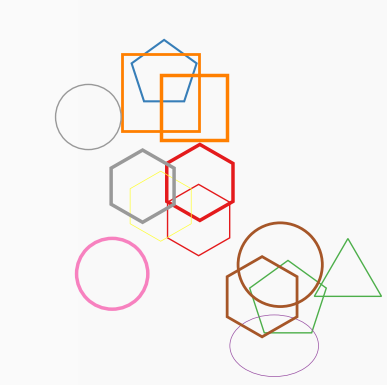[{"shape": "hexagon", "thickness": 2.5, "radius": 0.49, "center": [0.516, 0.526]}, {"shape": "hexagon", "thickness": 1, "radius": 0.46, "center": [0.513, 0.429]}, {"shape": "pentagon", "thickness": 1.5, "radius": 0.44, "center": [0.424, 0.808]}, {"shape": "pentagon", "thickness": 1, "radius": 0.52, "center": [0.743, 0.22]}, {"shape": "triangle", "thickness": 1, "radius": 0.5, "center": [0.898, 0.28]}, {"shape": "oval", "thickness": 0.5, "radius": 0.57, "center": [0.708, 0.102]}, {"shape": "square", "thickness": 2.5, "radius": 0.43, "center": [0.501, 0.721]}, {"shape": "square", "thickness": 2, "radius": 0.5, "center": [0.414, 0.76]}, {"shape": "hexagon", "thickness": 0.5, "radius": 0.46, "center": [0.415, 0.464]}, {"shape": "circle", "thickness": 2, "radius": 0.54, "center": [0.723, 0.312]}, {"shape": "hexagon", "thickness": 2, "radius": 0.52, "center": [0.676, 0.229]}, {"shape": "circle", "thickness": 2.5, "radius": 0.46, "center": [0.29, 0.289]}, {"shape": "hexagon", "thickness": 2.5, "radius": 0.47, "center": [0.368, 0.516]}, {"shape": "circle", "thickness": 1, "radius": 0.42, "center": [0.228, 0.696]}]